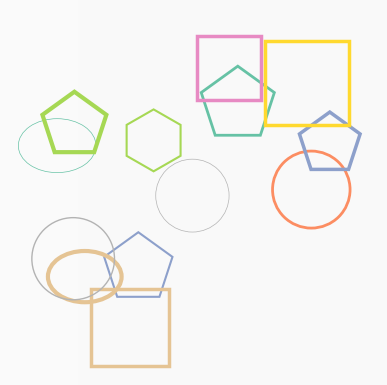[{"shape": "oval", "thickness": 0.5, "radius": 0.5, "center": [0.147, 0.622]}, {"shape": "pentagon", "thickness": 2, "radius": 0.5, "center": [0.614, 0.729]}, {"shape": "circle", "thickness": 2, "radius": 0.5, "center": [0.803, 0.508]}, {"shape": "pentagon", "thickness": 1.5, "radius": 0.46, "center": [0.357, 0.304]}, {"shape": "pentagon", "thickness": 2.5, "radius": 0.41, "center": [0.851, 0.627]}, {"shape": "square", "thickness": 2.5, "radius": 0.41, "center": [0.592, 0.824]}, {"shape": "pentagon", "thickness": 3, "radius": 0.43, "center": [0.192, 0.675]}, {"shape": "hexagon", "thickness": 1.5, "radius": 0.4, "center": [0.396, 0.635]}, {"shape": "square", "thickness": 2.5, "radius": 0.54, "center": [0.792, 0.785]}, {"shape": "oval", "thickness": 3, "radius": 0.48, "center": [0.219, 0.282]}, {"shape": "square", "thickness": 2.5, "radius": 0.5, "center": [0.335, 0.15]}, {"shape": "circle", "thickness": 1, "radius": 0.53, "center": [0.189, 0.328]}, {"shape": "circle", "thickness": 0.5, "radius": 0.47, "center": [0.497, 0.492]}]